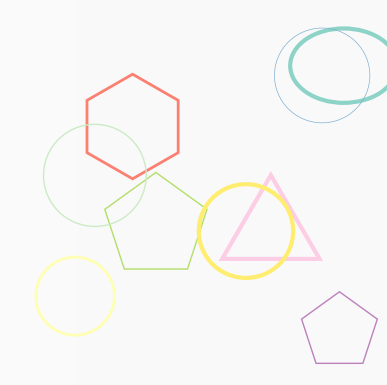[{"shape": "oval", "thickness": 3, "radius": 0.69, "center": [0.887, 0.829]}, {"shape": "circle", "thickness": 2, "radius": 0.51, "center": [0.194, 0.231]}, {"shape": "hexagon", "thickness": 2, "radius": 0.68, "center": [0.342, 0.671]}, {"shape": "circle", "thickness": 0.5, "radius": 0.62, "center": [0.831, 0.804]}, {"shape": "pentagon", "thickness": 1, "radius": 0.69, "center": [0.402, 0.413]}, {"shape": "triangle", "thickness": 3, "radius": 0.73, "center": [0.699, 0.4]}, {"shape": "pentagon", "thickness": 1, "radius": 0.51, "center": [0.876, 0.139]}, {"shape": "circle", "thickness": 1, "radius": 0.66, "center": [0.245, 0.544]}, {"shape": "circle", "thickness": 3, "radius": 0.61, "center": [0.635, 0.4]}]